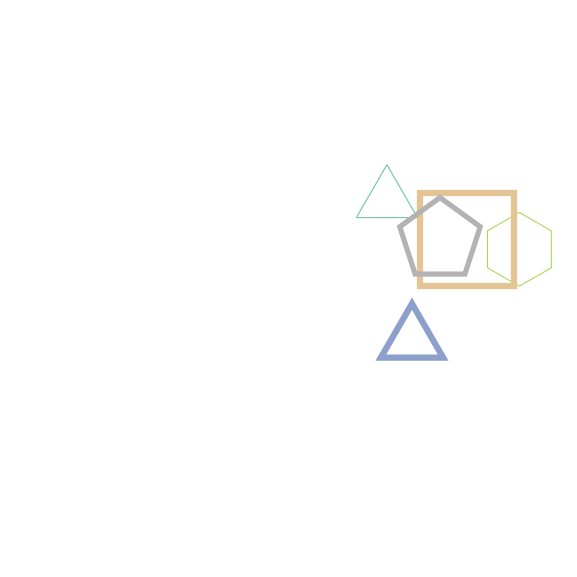[{"shape": "triangle", "thickness": 0.5, "radius": 0.31, "center": [0.67, 0.653]}, {"shape": "triangle", "thickness": 3, "radius": 0.31, "center": [0.713, 0.411]}, {"shape": "hexagon", "thickness": 0.5, "radius": 0.32, "center": [0.899, 0.567]}, {"shape": "square", "thickness": 3, "radius": 0.41, "center": [0.809, 0.585]}, {"shape": "pentagon", "thickness": 2.5, "radius": 0.37, "center": [0.762, 0.584]}]